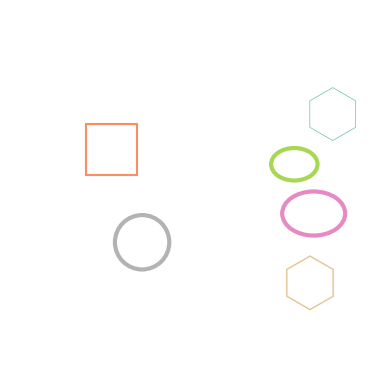[{"shape": "hexagon", "thickness": 0.5, "radius": 0.34, "center": [0.864, 0.704]}, {"shape": "square", "thickness": 1.5, "radius": 0.33, "center": [0.289, 0.612]}, {"shape": "oval", "thickness": 3, "radius": 0.41, "center": [0.815, 0.445]}, {"shape": "oval", "thickness": 3, "radius": 0.3, "center": [0.764, 0.573]}, {"shape": "hexagon", "thickness": 1, "radius": 0.35, "center": [0.805, 0.265]}, {"shape": "circle", "thickness": 3, "radius": 0.35, "center": [0.369, 0.371]}]